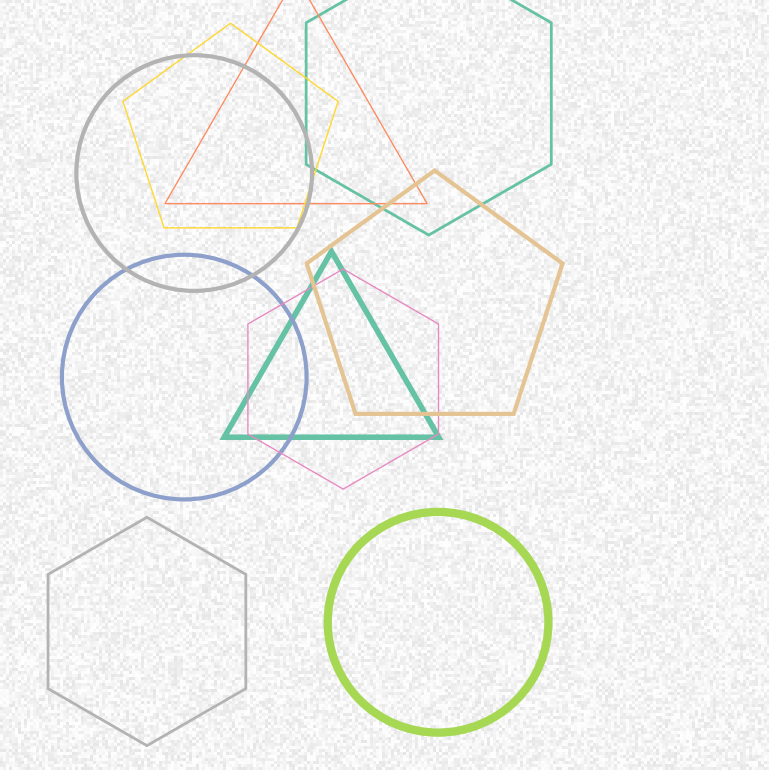[{"shape": "triangle", "thickness": 2, "radius": 0.8, "center": [0.43, 0.513]}, {"shape": "hexagon", "thickness": 1, "radius": 0.92, "center": [0.557, 0.879]}, {"shape": "triangle", "thickness": 0.5, "radius": 0.98, "center": [0.384, 0.834]}, {"shape": "circle", "thickness": 1.5, "radius": 0.79, "center": [0.239, 0.51]}, {"shape": "hexagon", "thickness": 0.5, "radius": 0.71, "center": [0.446, 0.508]}, {"shape": "circle", "thickness": 3, "radius": 0.72, "center": [0.569, 0.192]}, {"shape": "pentagon", "thickness": 0.5, "radius": 0.73, "center": [0.299, 0.823]}, {"shape": "pentagon", "thickness": 1.5, "radius": 0.87, "center": [0.564, 0.604]}, {"shape": "hexagon", "thickness": 1, "radius": 0.74, "center": [0.191, 0.18]}, {"shape": "circle", "thickness": 1.5, "radius": 0.77, "center": [0.252, 0.775]}]